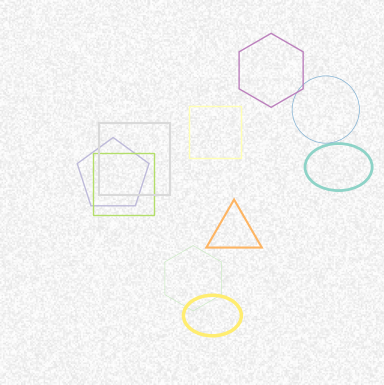[{"shape": "oval", "thickness": 2, "radius": 0.44, "center": [0.879, 0.566]}, {"shape": "square", "thickness": 1, "radius": 0.34, "center": [0.559, 0.657]}, {"shape": "pentagon", "thickness": 1, "radius": 0.49, "center": [0.294, 0.545]}, {"shape": "circle", "thickness": 0.5, "radius": 0.44, "center": [0.846, 0.715]}, {"shape": "triangle", "thickness": 1.5, "radius": 0.42, "center": [0.608, 0.399]}, {"shape": "square", "thickness": 1, "radius": 0.4, "center": [0.32, 0.522]}, {"shape": "square", "thickness": 1.5, "radius": 0.47, "center": [0.349, 0.586]}, {"shape": "hexagon", "thickness": 1, "radius": 0.48, "center": [0.704, 0.817]}, {"shape": "hexagon", "thickness": 0.5, "radius": 0.42, "center": [0.502, 0.277]}, {"shape": "oval", "thickness": 2.5, "radius": 0.38, "center": [0.552, 0.18]}]